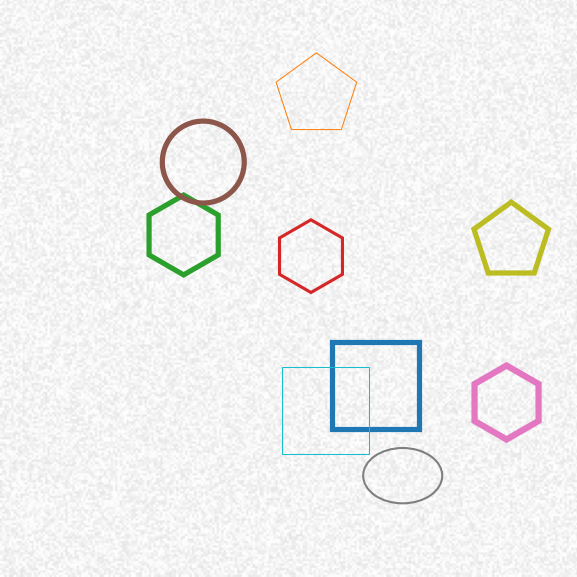[{"shape": "square", "thickness": 2.5, "radius": 0.38, "center": [0.651, 0.332]}, {"shape": "pentagon", "thickness": 0.5, "radius": 0.37, "center": [0.548, 0.834]}, {"shape": "hexagon", "thickness": 2.5, "radius": 0.35, "center": [0.318, 0.592]}, {"shape": "hexagon", "thickness": 1.5, "radius": 0.31, "center": [0.538, 0.556]}, {"shape": "circle", "thickness": 2.5, "radius": 0.35, "center": [0.352, 0.718]}, {"shape": "hexagon", "thickness": 3, "radius": 0.32, "center": [0.877, 0.302]}, {"shape": "oval", "thickness": 1, "radius": 0.34, "center": [0.697, 0.175]}, {"shape": "pentagon", "thickness": 2.5, "radius": 0.34, "center": [0.885, 0.581]}, {"shape": "square", "thickness": 0.5, "radius": 0.37, "center": [0.564, 0.289]}]